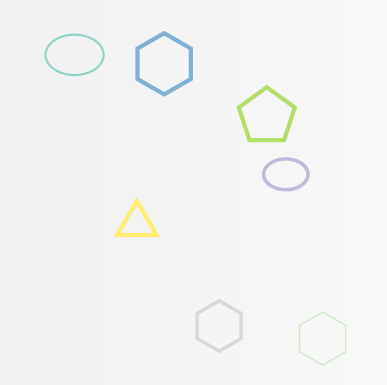[{"shape": "oval", "thickness": 1.5, "radius": 0.38, "center": [0.192, 0.857]}, {"shape": "oval", "thickness": 2.5, "radius": 0.29, "center": [0.738, 0.547]}, {"shape": "hexagon", "thickness": 3, "radius": 0.4, "center": [0.424, 0.834]}, {"shape": "pentagon", "thickness": 3, "radius": 0.38, "center": [0.689, 0.697]}, {"shape": "hexagon", "thickness": 2.5, "radius": 0.33, "center": [0.566, 0.153]}, {"shape": "hexagon", "thickness": 1, "radius": 0.34, "center": [0.833, 0.12]}, {"shape": "triangle", "thickness": 3, "radius": 0.3, "center": [0.353, 0.419]}]